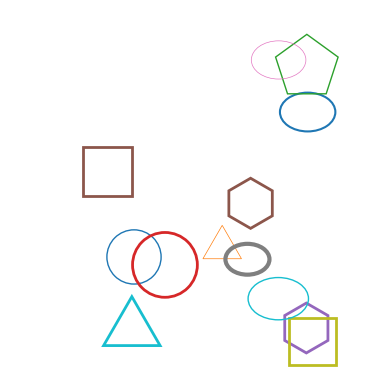[{"shape": "oval", "thickness": 1.5, "radius": 0.36, "center": [0.799, 0.709]}, {"shape": "circle", "thickness": 1, "radius": 0.35, "center": [0.348, 0.333]}, {"shape": "triangle", "thickness": 0.5, "radius": 0.29, "center": [0.577, 0.357]}, {"shape": "pentagon", "thickness": 1, "radius": 0.43, "center": [0.797, 0.825]}, {"shape": "circle", "thickness": 2, "radius": 0.42, "center": [0.428, 0.312]}, {"shape": "hexagon", "thickness": 2, "radius": 0.32, "center": [0.796, 0.148]}, {"shape": "hexagon", "thickness": 2, "radius": 0.33, "center": [0.651, 0.472]}, {"shape": "square", "thickness": 2, "radius": 0.32, "center": [0.279, 0.555]}, {"shape": "oval", "thickness": 0.5, "radius": 0.35, "center": [0.724, 0.844]}, {"shape": "oval", "thickness": 3, "radius": 0.29, "center": [0.643, 0.327]}, {"shape": "square", "thickness": 2, "radius": 0.31, "center": [0.811, 0.112]}, {"shape": "triangle", "thickness": 2, "radius": 0.42, "center": [0.342, 0.145]}, {"shape": "oval", "thickness": 1, "radius": 0.39, "center": [0.723, 0.224]}]